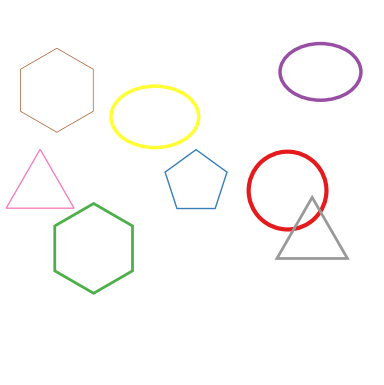[{"shape": "circle", "thickness": 3, "radius": 0.51, "center": [0.747, 0.505]}, {"shape": "pentagon", "thickness": 1, "radius": 0.42, "center": [0.509, 0.527]}, {"shape": "hexagon", "thickness": 2, "radius": 0.58, "center": [0.243, 0.355]}, {"shape": "oval", "thickness": 2.5, "radius": 0.53, "center": [0.832, 0.813]}, {"shape": "oval", "thickness": 2.5, "radius": 0.57, "center": [0.402, 0.696]}, {"shape": "hexagon", "thickness": 0.5, "radius": 0.55, "center": [0.148, 0.766]}, {"shape": "triangle", "thickness": 1, "radius": 0.51, "center": [0.104, 0.51]}, {"shape": "triangle", "thickness": 2, "radius": 0.53, "center": [0.811, 0.382]}]